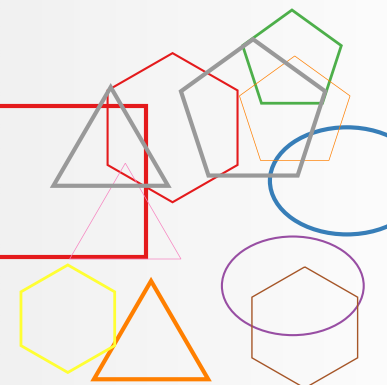[{"shape": "square", "thickness": 3, "radius": 0.98, "center": [0.182, 0.529]}, {"shape": "hexagon", "thickness": 1.5, "radius": 0.97, "center": [0.445, 0.668]}, {"shape": "oval", "thickness": 3, "radius": 0.99, "center": [0.895, 0.53]}, {"shape": "pentagon", "thickness": 2, "radius": 0.67, "center": [0.753, 0.84]}, {"shape": "oval", "thickness": 1.5, "radius": 0.92, "center": [0.756, 0.258]}, {"shape": "triangle", "thickness": 3, "radius": 0.85, "center": [0.39, 0.1]}, {"shape": "pentagon", "thickness": 0.5, "radius": 0.75, "center": [0.761, 0.705]}, {"shape": "hexagon", "thickness": 2, "radius": 0.7, "center": [0.175, 0.172]}, {"shape": "hexagon", "thickness": 1, "radius": 0.79, "center": [0.787, 0.149]}, {"shape": "triangle", "thickness": 0.5, "radius": 0.83, "center": [0.323, 0.41]}, {"shape": "triangle", "thickness": 3, "radius": 0.85, "center": [0.286, 0.603]}, {"shape": "pentagon", "thickness": 3, "radius": 0.98, "center": [0.653, 0.702]}]